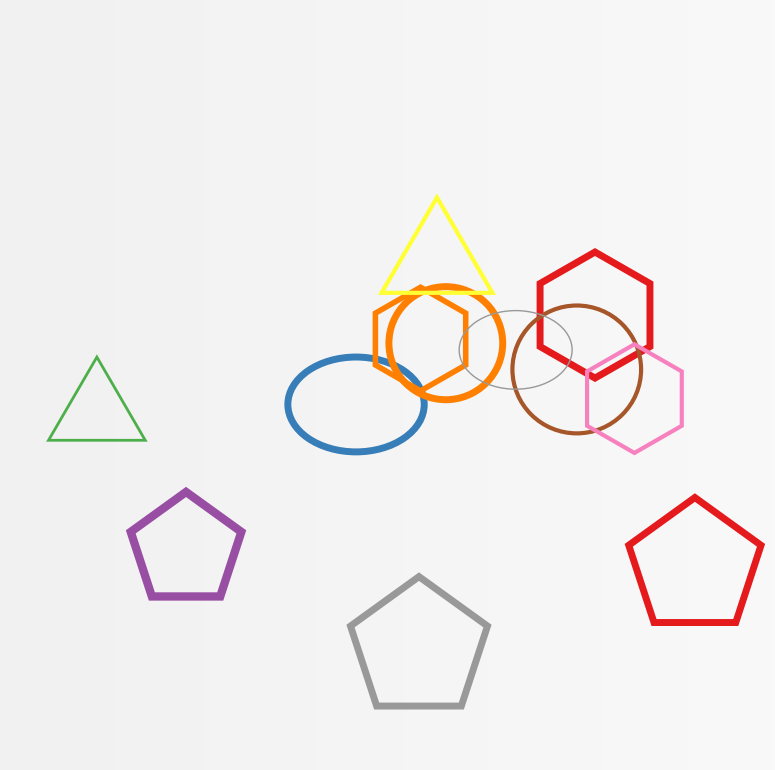[{"shape": "pentagon", "thickness": 2.5, "radius": 0.45, "center": [0.897, 0.264]}, {"shape": "hexagon", "thickness": 2.5, "radius": 0.41, "center": [0.768, 0.591]}, {"shape": "oval", "thickness": 2.5, "radius": 0.44, "center": [0.459, 0.475]}, {"shape": "triangle", "thickness": 1, "radius": 0.36, "center": [0.125, 0.464]}, {"shape": "pentagon", "thickness": 3, "radius": 0.38, "center": [0.24, 0.286]}, {"shape": "hexagon", "thickness": 2, "radius": 0.34, "center": [0.543, 0.56]}, {"shape": "circle", "thickness": 2.5, "radius": 0.37, "center": [0.575, 0.554]}, {"shape": "triangle", "thickness": 1.5, "radius": 0.41, "center": [0.564, 0.661]}, {"shape": "circle", "thickness": 1.5, "radius": 0.42, "center": [0.744, 0.52]}, {"shape": "hexagon", "thickness": 1.5, "radius": 0.35, "center": [0.819, 0.482]}, {"shape": "oval", "thickness": 0.5, "radius": 0.36, "center": [0.665, 0.546]}, {"shape": "pentagon", "thickness": 2.5, "radius": 0.46, "center": [0.541, 0.158]}]